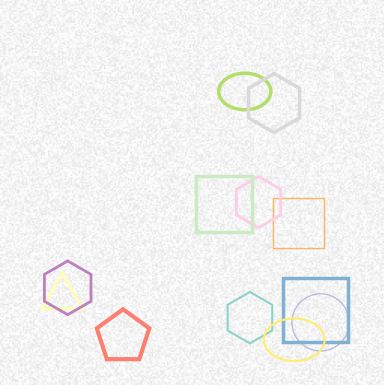[{"shape": "hexagon", "thickness": 1.5, "radius": 0.33, "center": [0.649, 0.175]}, {"shape": "triangle", "thickness": 2, "radius": 0.31, "center": [0.162, 0.229]}, {"shape": "circle", "thickness": 1, "radius": 0.37, "center": [0.833, 0.163]}, {"shape": "pentagon", "thickness": 3, "radius": 0.36, "center": [0.32, 0.125]}, {"shape": "square", "thickness": 2.5, "radius": 0.42, "center": [0.819, 0.196]}, {"shape": "square", "thickness": 1, "radius": 0.33, "center": [0.775, 0.42]}, {"shape": "oval", "thickness": 2.5, "radius": 0.34, "center": [0.636, 0.762]}, {"shape": "hexagon", "thickness": 2, "radius": 0.33, "center": [0.671, 0.475]}, {"shape": "hexagon", "thickness": 2.5, "radius": 0.38, "center": [0.712, 0.732]}, {"shape": "hexagon", "thickness": 2, "radius": 0.35, "center": [0.176, 0.252]}, {"shape": "square", "thickness": 2.5, "radius": 0.36, "center": [0.583, 0.471]}, {"shape": "oval", "thickness": 1.5, "radius": 0.4, "center": [0.764, 0.118]}]